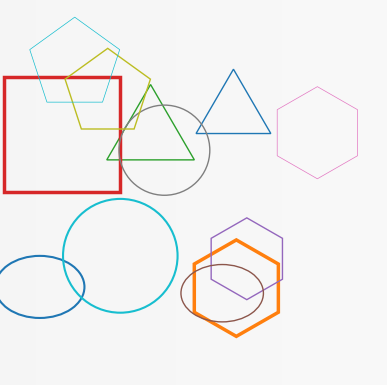[{"shape": "oval", "thickness": 1.5, "radius": 0.58, "center": [0.103, 0.255]}, {"shape": "triangle", "thickness": 1, "radius": 0.56, "center": [0.602, 0.709]}, {"shape": "hexagon", "thickness": 2.5, "radius": 0.63, "center": [0.61, 0.252]}, {"shape": "triangle", "thickness": 1, "radius": 0.65, "center": [0.389, 0.65]}, {"shape": "square", "thickness": 2.5, "radius": 0.75, "center": [0.161, 0.65]}, {"shape": "hexagon", "thickness": 1, "radius": 0.53, "center": [0.637, 0.328]}, {"shape": "oval", "thickness": 1, "radius": 0.53, "center": [0.573, 0.238]}, {"shape": "hexagon", "thickness": 0.5, "radius": 0.6, "center": [0.819, 0.655]}, {"shape": "circle", "thickness": 1, "radius": 0.59, "center": [0.424, 0.61]}, {"shape": "pentagon", "thickness": 1, "radius": 0.58, "center": [0.278, 0.759]}, {"shape": "circle", "thickness": 1.5, "radius": 0.74, "center": [0.31, 0.336]}, {"shape": "pentagon", "thickness": 0.5, "radius": 0.61, "center": [0.193, 0.833]}]